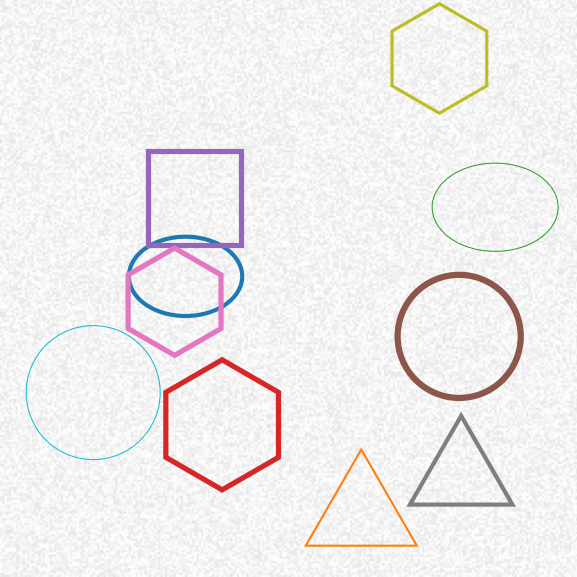[{"shape": "oval", "thickness": 2, "radius": 0.49, "center": [0.321, 0.521]}, {"shape": "triangle", "thickness": 1, "radius": 0.56, "center": [0.626, 0.11]}, {"shape": "oval", "thickness": 0.5, "radius": 0.55, "center": [0.857, 0.64]}, {"shape": "hexagon", "thickness": 2.5, "radius": 0.56, "center": [0.385, 0.263]}, {"shape": "square", "thickness": 2.5, "radius": 0.4, "center": [0.337, 0.656]}, {"shape": "circle", "thickness": 3, "radius": 0.53, "center": [0.795, 0.417]}, {"shape": "hexagon", "thickness": 2.5, "radius": 0.46, "center": [0.302, 0.477]}, {"shape": "triangle", "thickness": 2, "radius": 0.51, "center": [0.799, 0.177]}, {"shape": "hexagon", "thickness": 1.5, "radius": 0.47, "center": [0.761, 0.898]}, {"shape": "circle", "thickness": 0.5, "radius": 0.58, "center": [0.161, 0.319]}]